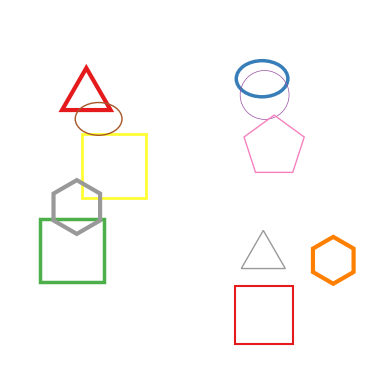[{"shape": "triangle", "thickness": 3, "radius": 0.36, "center": [0.224, 0.751]}, {"shape": "square", "thickness": 1.5, "radius": 0.38, "center": [0.685, 0.183]}, {"shape": "oval", "thickness": 2.5, "radius": 0.34, "center": [0.681, 0.795]}, {"shape": "square", "thickness": 2.5, "radius": 0.41, "center": [0.187, 0.349]}, {"shape": "circle", "thickness": 0.5, "radius": 0.32, "center": [0.687, 0.753]}, {"shape": "hexagon", "thickness": 3, "radius": 0.3, "center": [0.866, 0.324]}, {"shape": "square", "thickness": 2, "radius": 0.42, "center": [0.295, 0.568]}, {"shape": "oval", "thickness": 1, "radius": 0.3, "center": [0.256, 0.691]}, {"shape": "pentagon", "thickness": 1, "radius": 0.41, "center": [0.712, 0.619]}, {"shape": "triangle", "thickness": 1, "radius": 0.33, "center": [0.684, 0.336]}, {"shape": "hexagon", "thickness": 3, "radius": 0.35, "center": [0.199, 0.462]}]